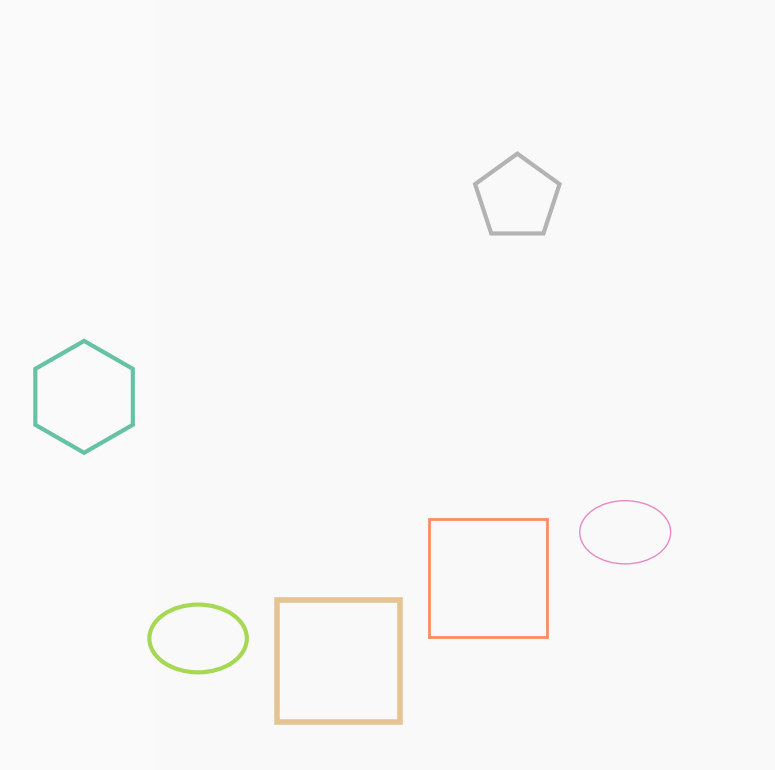[{"shape": "hexagon", "thickness": 1.5, "radius": 0.36, "center": [0.108, 0.485]}, {"shape": "square", "thickness": 1, "radius": 0.38, "center": [0.629, 0.249]}, {"shape": "oval", "thickness": 0.5, "radius": 0.29, "center": [0.807, 0.309]}, {"shape": "oval", "thickness": 1.5, "radius": 0.31, "center": [0.256, 0.171]}, {"shape": "square", "thickness": 2, "radius": 0.4, "center": [0.437, 0.142]}, {"shape": "pentagon", "thickness": 1.5, "radius": 0.29, "center": [0.668, 0.743]}]